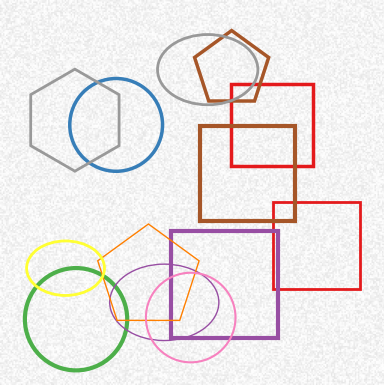[{"shape": "square", "thickness": 2, "radius": 0.56, "center": [0.822, 0.363]}, {"shape": "square", "thickness": 2.5, "radius": 0.53, "center": [0.705, 0.675]}, {"shape": "circle", "thickness": 2.5, "radius": 0.6, "center": [0.302, 0.676]}, {"shape": "circle", "thickness": 3, "radius": 0.66, "center": [0.198, 0.171]}, {"shape": "square", "thickness": 3, "radius": 0.7, "center": [0.583, 0.262]}, {"shape": "oval", "thickness": 1, "radius": 0.71, "center": [0.427, 0.215]}, {"shape": "pentagon", "thickness": 1, "radius": 0.69, "center": [0.385, 0.28]}, {"shape": "oval", "thickness": 2, "radius": 0.51, "center": [0.17, 0.303]}, {"shape": "pentagon", "thickness": 2.5, "radius": 0.51, "center": [0.602, 0.819]}, {"shape": "square", "thickness": 3, "radius": 0.62, "center": [0.642, 0.549]}, {"shape": "circle", "thickness": 1.5, "radius": 0.58, "center": [0.495, 0.175]}, {"shape": "hexagon", "thickness": 2, "radius": 0.66, "center": [0.195, 0.688]}, {"shape": "oval", "thickness": 2, "radius": 0.65, "center": [0.539, 0.819]}]